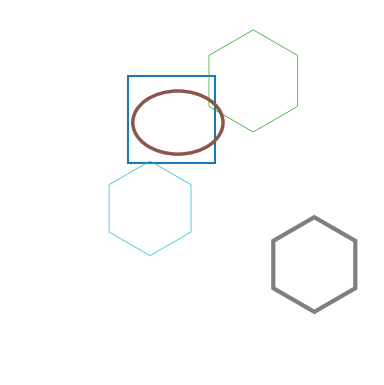[{"shape": "square", "thickness": 1.5, "radius": 0.56, "center": [0.446, 0.688]}, {"shape": "hexagon", "thickness": 0.5, "radius": 0.66, "center": [0.658, 0.79]}, {"shape": "oval", "thickness": 2.5, "radius": 0.59, "center": [0.462, 0.682]}, {"shape": "hexagon", "thickness": 3, "radius": 0.61, "center": [0.816, 0.313]}, {"shape": "hexagon", "thickness": 0.5, "radius": 0.61, "center": [0.39, 0.459]}]